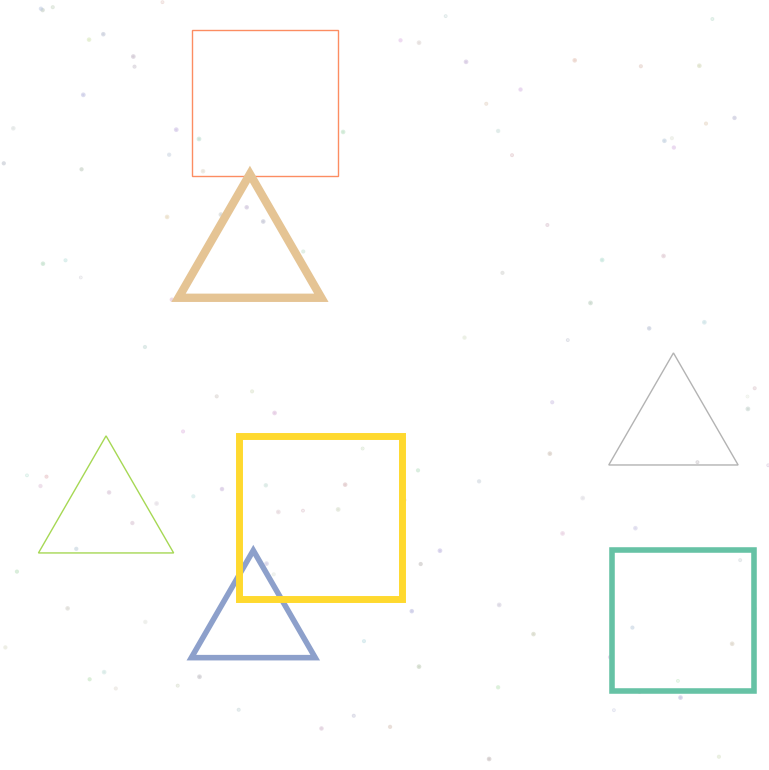[{"shape": "square", "thickness": 2, "radius": 0.46, "center": [0.887, 0.194]}, {"shape": "square", "thickness": 0.5, "radius": 0.48, "center": [0.344, 0.866]}, {"shape": "triangle", "thickness": 2, "radius": 0.46, "center": [0.329, 0.192]}, {"shape": "triangle", "thickness": 0.5, "radius": 0.51, "center": [0.138, 0.333]}, {"shape": "square", "thickness": 2.5, "radius": 0.53, "center": [0.416, 0.328]}, {"shape": "triangle", "thickness": 3, "radius": 0.54, "center": [0.325, 0.667]}, {"shape": "triangle", "thickness": 0.5, "radius": 0.49, "center": [0.875, 0.445]}]